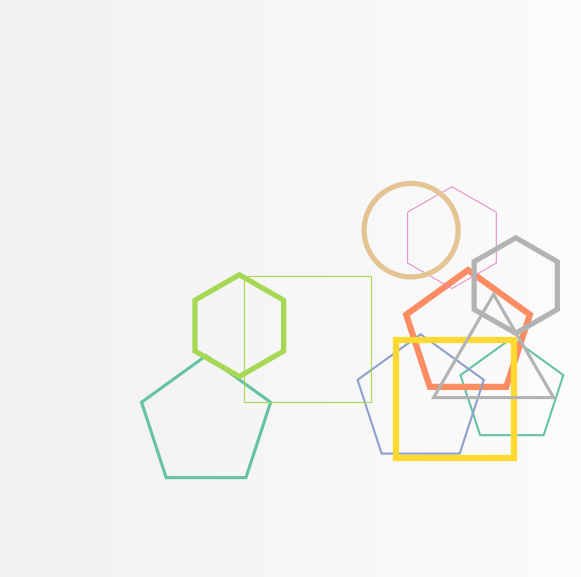[{"shape": "pentagon", "thickness": 1, "radius": 0.47, "center": [0.881, 0.321]}, {"shape": "pentagon", "thickness": 1.5, "radius": 0.58, "center": [0.355, 0.267]}, {"shape": "pentagon", "thickness": 3, "radius": 0.56, "center": [0.805, 0.42]}, {"shape": "pentagon", "thickness": 1, "radius": 0.57, "center": [0.724, 0.306]}, {"shape": "hexagon", "thickness": 0.5, "radius": 0.44, "center": [0.778, 0.588]}, {"shape": "hexagon", "thickness": 2.5, "radius": 0.44, "center": [0.412, 0.435]}, {"shape": "square", "thickness": 0.5, "radius": 0.54, "center": [0.529, 0.412]}, {"shape": "square", "thickness": 3, "radius": 0.51, "center": [0.783, 0.308]}, {"shape": "circle", "thickness": 2.5, "radius": 0.4, "center": [0.707, 0.601]}, {"shape": "hexagon", "thickness": 2.5, "radius": 0.41, "center": [0.887, 0.505]}, {"shape": "triangle", "thickness": 1.5, "radius": 0.6, "center": [0.849, 0.37]}]